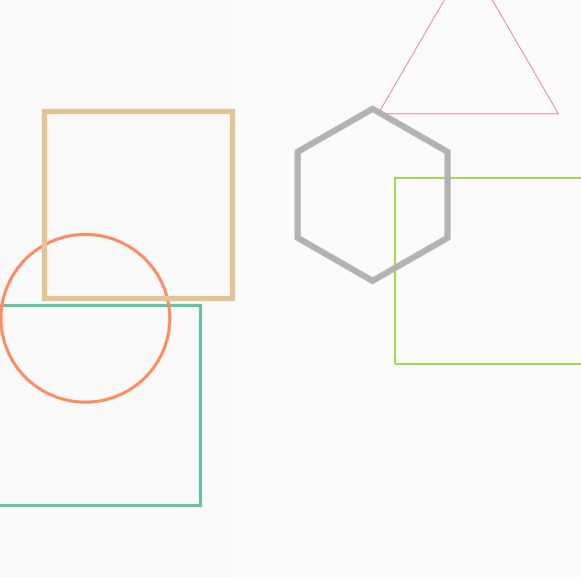[{"shape": "square", "thickness": 1.5, "radius": 0.86, "center": [0.171, 0.298]}, {"shape": "circle", "thickness": 1.5, "radius": 0.73, "center": [0.147, 0.448]}, {"shape": "triangle", "thickness": 0.5, "radius": 0.89, "center": [0.806, 0.892]}, {"shape": "square", "thickness": 1, "radius": 0.81, "center": [0.841, 0.53]}, {"shape": "square", "thickness": 2.5, "radius": 0.81, "center": [0.238, 0.645]}, {"shape": "hexagon", "thickness": 3, "radius": 0.74, "center": [0.641, 0.662]}]